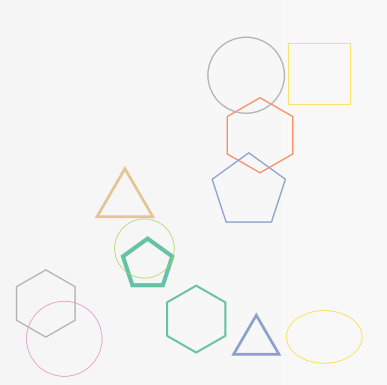[{"shape": "hexagon", "thickness": 1.5, "radius": 0.43, "center": [0.506, 0.171]}, {"shape": "pentagon", "thickness": 3, "radius": 0.33, "center": [0.381, 0.313]}, {"shape": "hexagon", "thickness": 1, "radius": 0.49, "center": [0.671, 0.649]}, {"shape": "pentagon", "thickness": 1, "radius": 0.5, "center": [0.642, 0.504]}, {"shape": "triangle", "thickness": 2, "radius": 0.34, "center": [0.661, 0.114]}, {"shape": "circle", "thickness": 0.5, "radius": 0.49, "center": [0.166, 0.12]}, {"shape": "circle", "thickness": 0.5, "radius": 0.38, "center": [0.373, 0.355]}, {"shape": "oval", "thickness": 0.5, "radius": 0.49, "center": [0.837, 0.125]}, {"shape": "square", "thickness": 0.5, "radius": 0.4, "center": [0.824, 0.808]}, {"shape": "triangle", "thickness": 2, "radius": 0.42, "center": [0.322, 0.479]}, {"shape": "circle", "thickness": 1, "radius": 0.49, "center": [0.635, 0.805]}, {"shape": "hexagon", "thickness": 1, "radius": 0.44, "center": [0.118, 0.212]}]